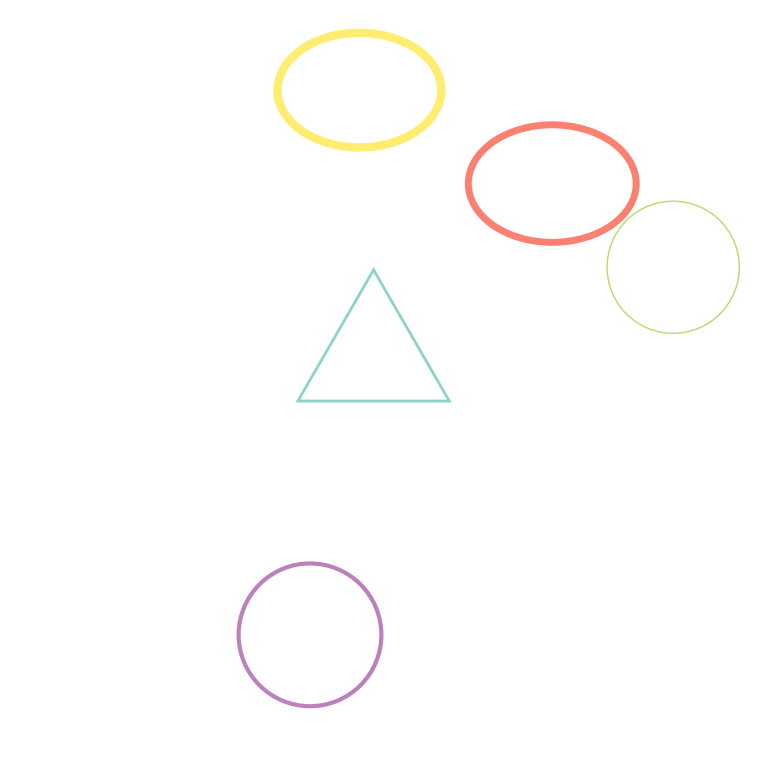[{"shape": "triangle", "thickness": 1, "radius": 0.57, "center": [0.485, 0.536]}, {"shape": "oval", "thickness": 2.5, "radius": 0.55, "center": [0.717, 0.762]}, {"shape": "circle", "thickness": 0.5, "radius": 0.43, "center": [0.874, 0.653]}, {"shape": "circle", "thickness": 1.5, "radius": 0.46, "center": [0.403, 0.176]}, {"shape": "oval", "thickness": 3, "radius": 0.53, "center": [0.467, 0.883]}]